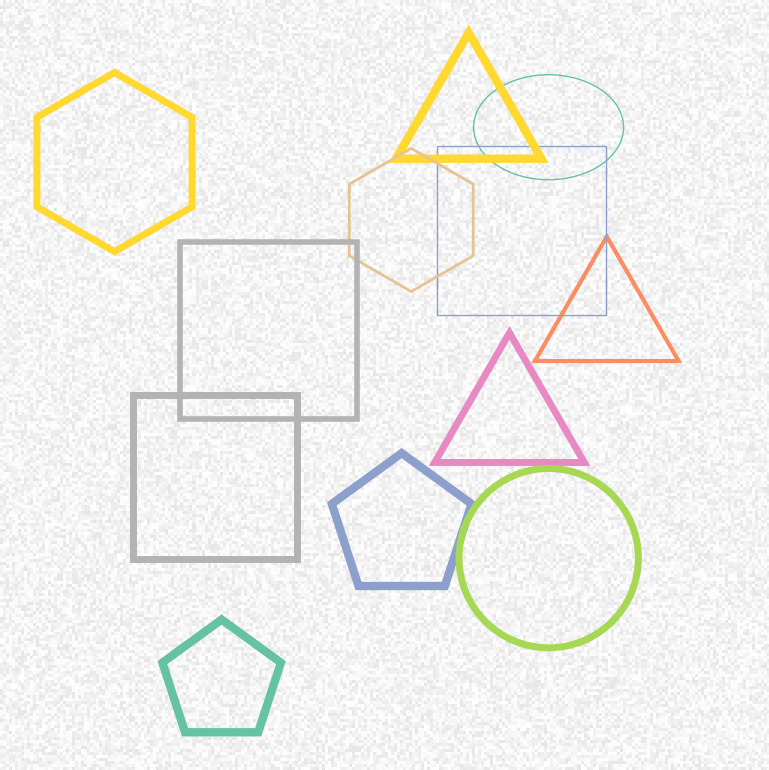[{"shape": "pentagon", "thickness": 3, "radius": 0.4, "center": [0.288, 0.114]}, {"shape": "oval", "thickness": 0.5, "radius": 0.49, "center": [0.712, 0.835]}, {"shape": "triangle", "thickness": 1.5, "radius": 0.54, "center": [0.788, 0.585]}, {"shape": "square", "thickness": 0.5, "radius": 0.55, "center": [0.677, 0.7]}, {"shape": "pentagon", "thickness": 3, "radius": 0.48, "center": [0.522, 0.316]}, {"shape": "triangle", "thickness": 2.5, "radius": 0.56, "center": [0.662, 0.455]}, {"shape": "circle", "thickness": 2.5, "radius": 0.58, "center": [0.713, 0.275]}, {"shape": "hexagon", "thickness": 2.5, "radius": 0.58, "center": [0.149, 0.79]}, {"shape": "triangle", "thickness": 3, "radius": 0.55, "center": [0.609, 0.848]}, {"shape": "hexagon", "thickness": 1, "radius": 0.46, "center": [0.534, 0.714]}, {"shape": "square", "thickness": 2.5, "radius": 0.53, "center": [0.279, 0.381]}, {"shape": "square", "thickness": 2, "radius": 0.57, "center": [0.348, 0.57]}]